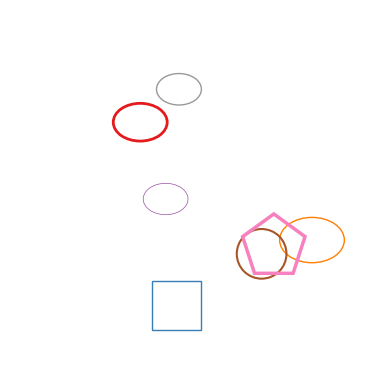[{"shape": "oval", "thickness": 2, "radius": 0.35, "center": [0.364, 0.683]}, {"shape": "square", "thickness": 1, "radius": 0.32, "center": [0.458, 0.206]}, {"shape": "oval", "thickness": 0.5, "radius": 0.29, "center": [0.43, 0.483]}, {"shape": "oval", "thickness": 1, "radius": 0.42, "center": [0.81, 0.376]}, {"shape": "circle", "thickness": 1.5, "radius": 0.32, "center": [0.679, 0.341]}, {"shape": "pentagon", "thickness": 2.5, "radius": 0.43, "center": [0.711, 0.359]}, {"shape": "oval", "thickness": 1, "radius": 0.29, "center": [0.465, 0.768]}]